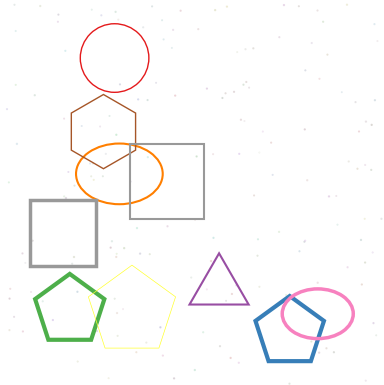[{"shape": "circle", "thickness": 1, "radius": 0.45, "center": [0.298, 0.849]}, {"shape": "pentagon", "thickness": 3, "radius": 0.47, "center": [0.753, 0.138]}, {"shape": "pentagon", "thickness": 3, "radius": 0.47, "center": [0.181, 0.194]}, {"shape": "triangle", "thickness": 1.5, "radius": 0.44, "center": [0.569, 0.253]}, {"shape": "oval", "thickness": 1.5, "radius": 0.56, "center": [0.31, 0.548]}, {"shape": "pentagon", "thickness": 0.5, "radius": 0.6, "center": [0.343, 0.192]}, {"shape": "hexagon", "thickness": 1, "radius": 0.48, "center": [0.269, 0.658]}, {"shape": "oval", "thickness": 2.5, "radius": 0.46, "center": [0.825, 0.185]}, {"shape": "square", "thickness": 1.5, "radius": 0.49, "center": [0.434, 0.529]}, {"shape": "square", "thickness": 2.5, "radius": 0.43, "center": [0.165, 0.395]}]